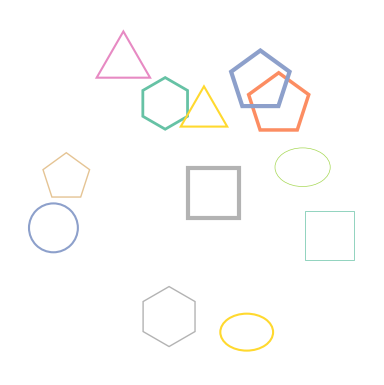[{"shape": "hexagon", "thickness": 2, "radius": 0.34, "center": [0.429, 0.731]}, {"shape": "square", "thickness": 0.5, "radius": 0.32, "center": [0.856, 0.387]}, {"shape": "pentagon", "thickness": 2.5, "radius": 0.41, "center": [0.724, 0.729]}, {"shape": "circle", "thickness": 1.5, "radius": 0.32, "center": [0.139, 0.408]}, {"shape": "pentagon", "thickness": 3, "radius": 0.4, "center": [0.676, 0.789]}, {"shape": "triangle", "thickness": 1.5, "radius": 0.4, "center": [0.32, 0.838]}, {"shape": "oval", "thickness": 0.5, "radius": 0.36, "center": [0.786, 0.566]}, {"shape": "oval", "thickness": 1.5, "radius": 0.34, "center": [0.641, 0.137]}, {"shape": "triangle", "thickness": 1.5, "radius": 0.35, "center": [0.53, 0.706]}, {"shape": "pentagon", "thickness": 1, "radius": 0.32, "center": [0.172, 0.54]}, {"shape": "square", "thickness": 3, "radius": 0.33, "center": [0.555, 0.499]}, {"shape": "hexagon", "thickness": 1, "radius": 0.39, "center": [0.439, 0.178]}]